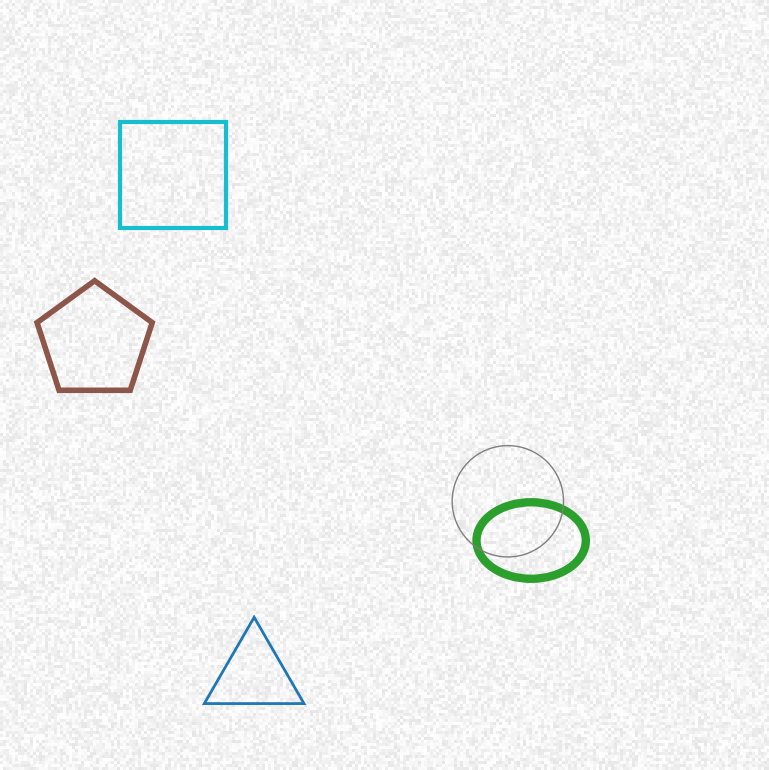[{"shape": "triangle", "thickness": 1, "radius": 0.37, "center": [0.33, 0.124]}, {"shape": "oval", "thickness": 3, "radius": 0.36, "center": [0.69, 0.298]}, {"shape": "pentagon", "thickness": 2, "radius": 0.39, "center": [0.123, 0.557]}, {"shape": "circle", "thickness": 0.5, "radius": 0.36, "center": [0.66, 0.349]}, {"shape": "square", "thickness": 1.5, "radius": 0.34, "center": [0.224, 0.773]}]